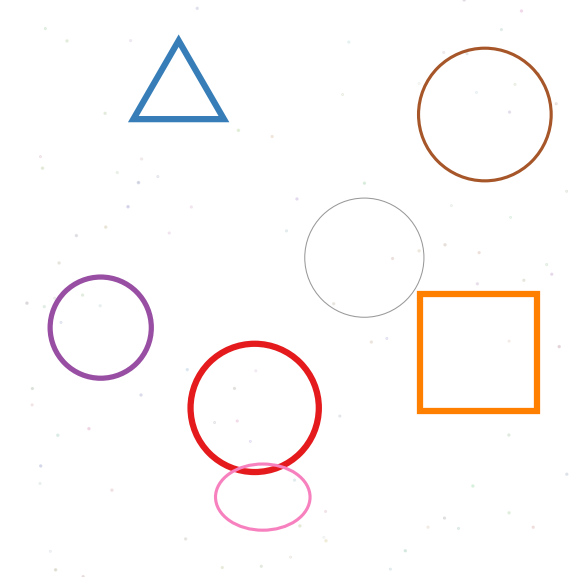[{"shape": "circle", "thickness": 3, "radius": 0.56, "center": [0.441, 0.293]}, {"shape": "triangle", "thickness": 3, "radius": 0.45, "center": [0.309, 0.838]}, {"shape": "circle", "thickness": 2.5, "radius": 0.44, "center": [0.174, 0.432]}, {"shape": "square", "thickness": 3, "radius": 0.51, "center": [0.829, 0.389]}, {"shape": "circle", "thickness": 1.5, "radius": 0.57, "center": [0.84, 0.801]}, {"shape": "oval", "thickness": 1.5, "radius": 0.41, "center": [0.455, 0.138]}, {"shape": "circle", "thickness": 0.5, "radius": 0.52, "center": [0.631, 0.553]}]